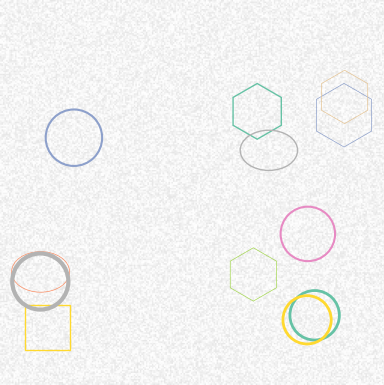[{"shape": "hexagon", "thickness": 1, "radius": 0.36, "center": [0.668, 0.711]}, {"shape": "circle", "thickness": 2, "radius": 0.32, "center": [0.817, 0.181]}, {"shape": "oval", "thickness": 0.5, "radius": 0.38, "center": [0.105, 0.294]}, {"shape": "circle", "thickness": 1.5, "radius": 0.37, "center": [0.192, 0.642]}, {"shape": "hexagon", "thickness": 0.5, "radius": 0.41, "center": [0.894, 0.701]}, {"shape": "circle", "thickness": 1.5, "radius": 0.35, "center": [0.8, 0.392]}, {"shape": "hexagon", "thickness": 0.5, "radius": 0.35, "center": [0.658, 0.287]}, {"shape": "square", "thickness": 1, "radius": 0.29, "center": [0.124, 0.149]}, {"shape": "circle", "thickness": 2, "radius": 0.31, "center": [0.798, 0.169]}, {"shape": "hexagon", "thickness": 0.5, "radius": 0.35, "center": [0.895, 0.748]}, {"shape": "oval", "thickness": 1, "radius": 0.37, "center": [0.698, 0.61]}, {"shape": "circle", "thickness": 3, "radius": 0.36, "center": [0.105, 0.269]}]